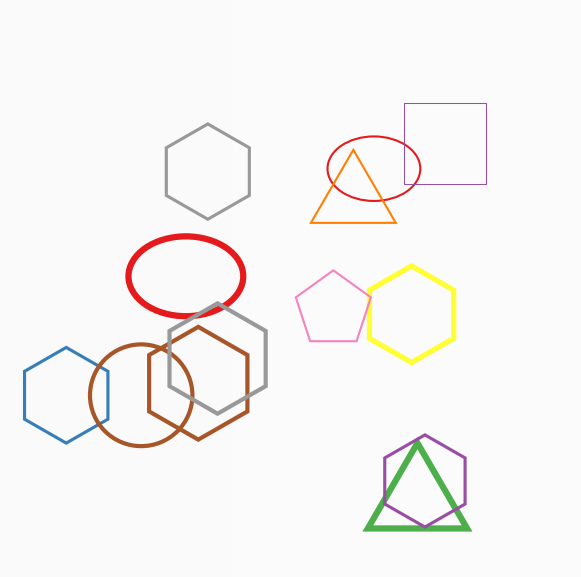[{"shape": "oval", "thickness": 3, "radius": 0.49, "center": [0.32, 0.521]}, {"shape": "oval", "thickness": 1, "radius": 0.4, "center": [0.643, 0.707]}, {"shape": "hexagon", "thickness": 1.5, "radius": 0.41, "center": [0.114, 0.315]}, {"shape": "triangle", "thickness": 3, "radius": 0.49, "center": [0.718, 0.133]}, {"shape": "square", "thickness": 0.5, "radius": 0.35, "center": [0.765, 0.751]}, {"shape": "hexagon", "thickness": 1.5, "radius": 0.4, "center": [0.731, 0.166]}, {"shape": "triangle", "thickness": 1, "radius": 0.42, "center": [0.608, 0.655]}, {"shape": "hexagon", "thickness": 2.5, "radius": 0.42, "center": [0.708, 0.455]}, {"shape": "hexagon", "thickness": 2, "radius": 0.49, "center": [0.341, 0.336]}, {"shape": "circle", "thickness": 2, "radius": 0.44, "center": [0.243, 0.315]}, {"shape": "pentagon", "thickness": 1, "radius": 0.34, "center": [0.573, 0.463]}, {"shape": "hexagon", "thickness": 1.5, "radius": 0.41, "center": [0.358, 0.702]}, {"shape": "hexagon", "thickness": 2, "radius": 0.48, "center": [0.374, 0.378]}]